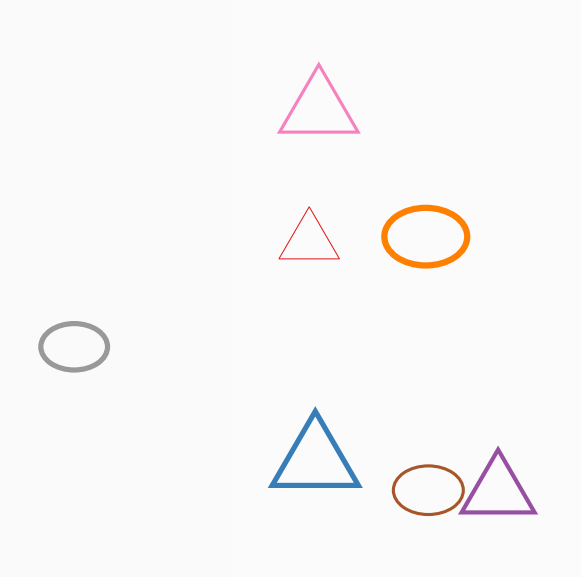[{"shape": "triangle", "thickness": 0.5, "radius": 0.3, "center": [0.532, 0.581]}, {"shape": "triangle", "thickness": 2.5, "radius": 0.43, "center": [0.542, 0.201]}, {"shape": "triangle", "thickness": 2, "radius": 0.36, "center": [0.857, 0.148]}, {"shape": "oval", "thickness": 3, "radius": 0.36, "center": [0.733, 0.589]}, {"shape": "oval", "thickness": 1.5, "radius": 0.3, "center": [0.737, 0.15]}, {"shape": "triangle", "thickness": 1.5, "radius": 0.39, "center": [0.549, 0.809]}, {"shape": "oval", "thickness": 2.5, "radius": 0.29, "center": [0.128, 0.399]}]